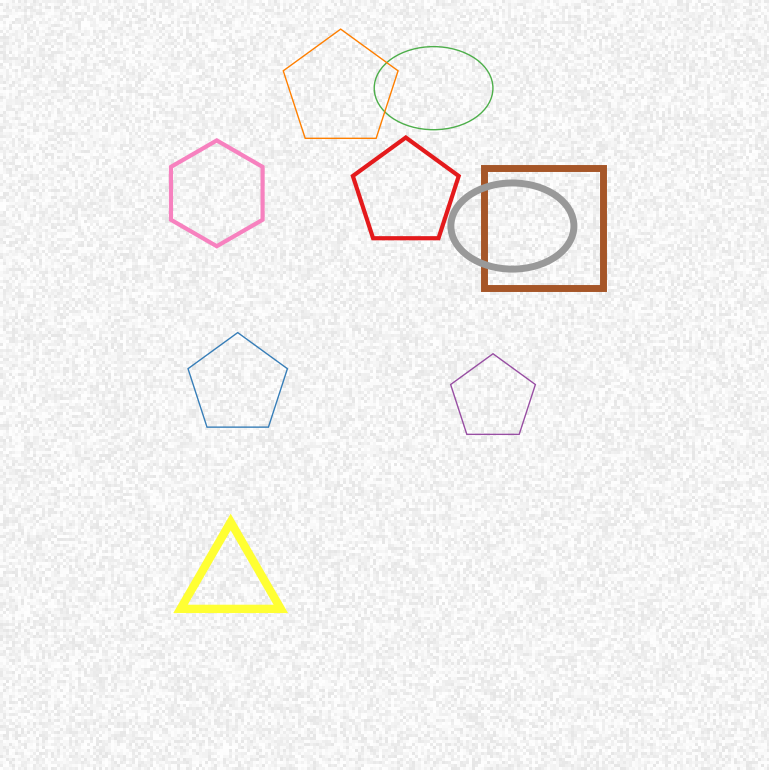[{"shape": "pentagon", "thickness": 1.5, "radius": 0.36, "center": [0.527, 0.749]}, {"shape": "pentagon", "thickness": 0.5, "radius": 0.34, "center": [0.309, 0.5]}, {"shape": "oval", "thickness": 0.5, "radius": 0.39, "center": [0.563, 0.885]}, {"shape": "pentagon", "thickness": 0.5, "radius": 0.29, "center": [0.64, 0.483]}, {"shape": "pentagon", "thickness": 0.5, "radius": 0.39, "center": [0.442, 0.884]}, {"shape": "triangle", "thickness": 3, "radius": 0.38, "center": [0.3, 0.247]}, {"shape": "square", "thickness": 2.5, "radius": 0.39, "center": [0.706, 0.704]}, {"shape": "hexagon", "thickness": 1.5, "radius": 0.34, "center": [0.282, 0.749]}, {"shape": "oval", "thickness": 2.5, "radius": 0.4, "center": [0.665, 0.706]}]